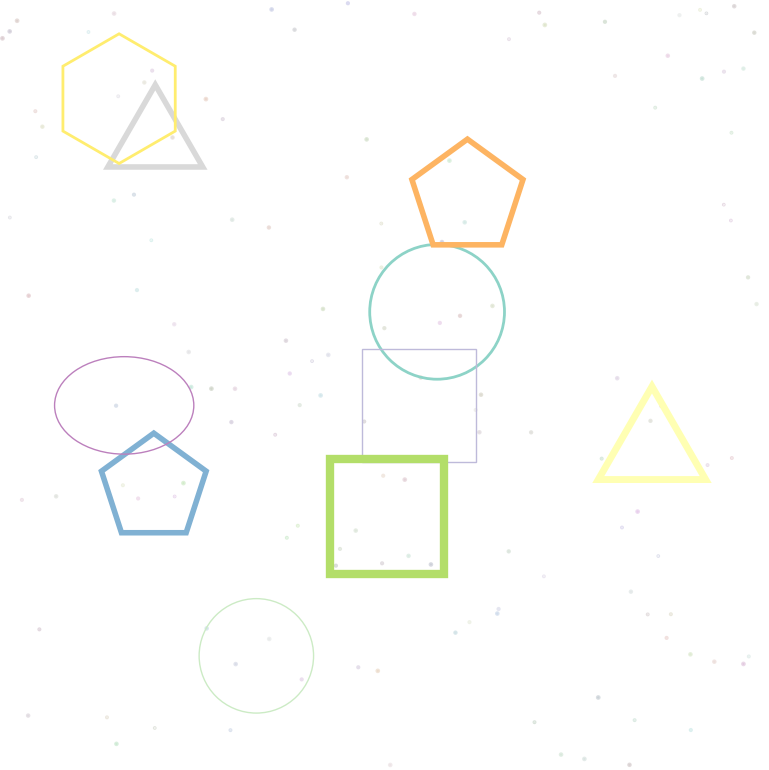[{"shape": "circle", "thickness": 1, "radius": 0.44, "center": [0.568, 0.595]}, {"shape": "triangle", "thickness": 2.5, "radius": 0.4, "center": [0.847, 0.417]}, {"shape": "square", "thickness": 0.5, "radius": 0.37, "center": [0.544, 0.473]}, {"shape": "pentagon", "thickness": 2, "radius": 0.36, "center": [0.2, 0.366]}, {"shape": "pentagon", "thickness": 2, "radius": 0.38, "center": [0.607, 0.743]}, {"shape": "square", "thickness": 3, "radius": 0.37, "center": [0.502, 0.329]}, {"shape": "triangle", "thickness": 2, "radius": 0.36, "center": [0.202, 0.819]}, {"shape": "oval", "thickness": 0.5, "radius": 0.45, "center": [0.161, 0.474]}, {"shape": "circle", "thickness": 0.5, "radius": 0.37, "center": [0.333, 0.148]}, {"shape": "hexagon", "thickness": 1, "radius": 0.42, "center": [0.155, 0.872]}]